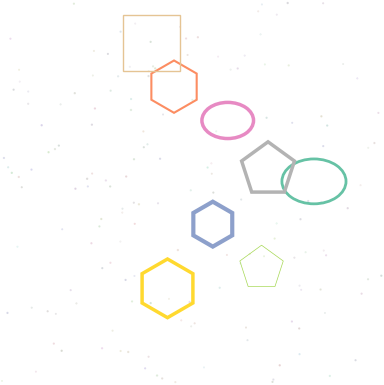[{"shape": "oval", "thickness": 2, "radius": 0.42, "center": [0.815, 0.529]}, {"shape": "hexagon", "thickness": 1.5, "radius": 0.34, "center": [0.452, 0.775]}, {"shape": "hexagon", "thickness": 3, "radius": 0.29, "center": [0.553, 0.418]}, {"shape": "oval", "thickness": 2.5, "radius": 0.34, "center": [0.591, 0.687]}, {"shape": "pentagon", "thickness": 0.5, "radius": 0.3, "center": [0.679, 0.304]}, {"shape": "hexagon", "thickness": 2.5, "radius": 0.38, "center": [0.435, 0.251]}, {"shape": "square", "thickness": 1, "radius": 0.37, "center": [0.393, 0.888]}, {"shape": "pentagon", "thickness": 2.5, "radius": 0.36, "center": [0.696, 0.559]}]